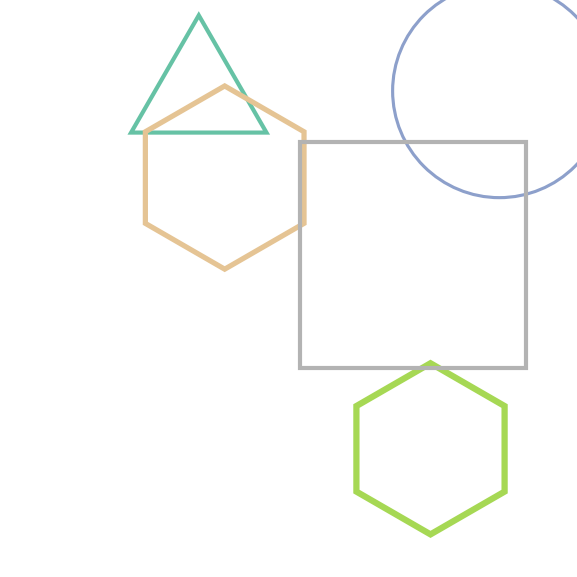[{"shape": "triangle", "thickness": 2, "radius": 0.68, "center": [0.344, 0.837]}, {"shape": "circle", "thickness": 1.5, "radius": 0.92, "center": [0.865, 0.842]}, {"shape": "hexagon", "thickness": 3, "radius": 0.74, "center": [0.745, 0.222]}, {"shape": "hexagon", "thickness": 2.5, "radius": 0.79, "center": [0.389, 0.692]}, {"shape": "square", "thickness": 2, "radius": 0.98, "center": [0.715, 0.557]}]